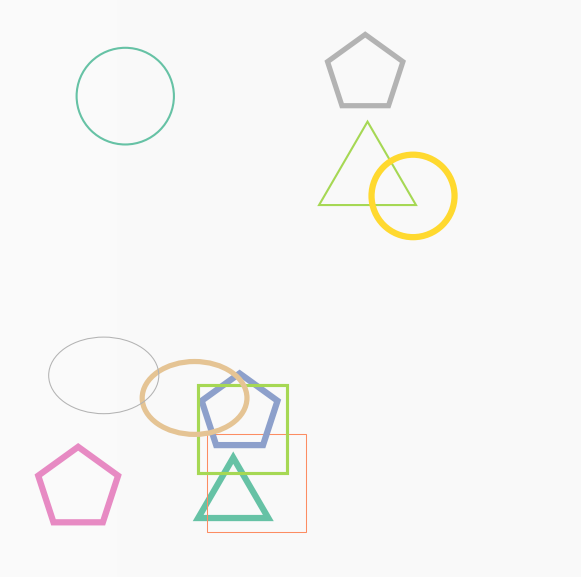[{"shape": "triangle", "thickness": 3, "radius": 0.35, "center": [0.401, 0.137]}, {"shape": "circle", "thickness": 1, "radius": 0.42, "center": [0.216, 0.833]}, {"shape": "square", "thickness": 0.5, "radius": 0.43, "center": [0.441, 0.163]}, {"shape": "pentagon", "thickness": 3, "radius": 0.34, "center": [0.412, 0.284]}, {"shape": "pentagon", "thickness": 3, "radius": 0.36, "center": [0.134, 0.153]}, {"shape": "square", "thickness": 1.5, "radius": 0.38, "center": [0.417, 0.256]}, {"shape": "triangle", "thickness": 1, "radius": 0.48, "center": [0.632, 0.692]}, {"shape": "circle", "thickness": 3, "radius": 0.36, "center": [0.711, 0.66]}, {"shape": "oval", "thickness": 2.5, "radius": 0.45, "center": [0.335, 0.31]}, {"shape": "pentagon", "thickness": 2.5, "radius": 0.34, "center": [0.628, 0.871]}, {"shape": "oval", "thickness": 0.5, "radius": 0.47, "center": [0.178, 0.349]}]